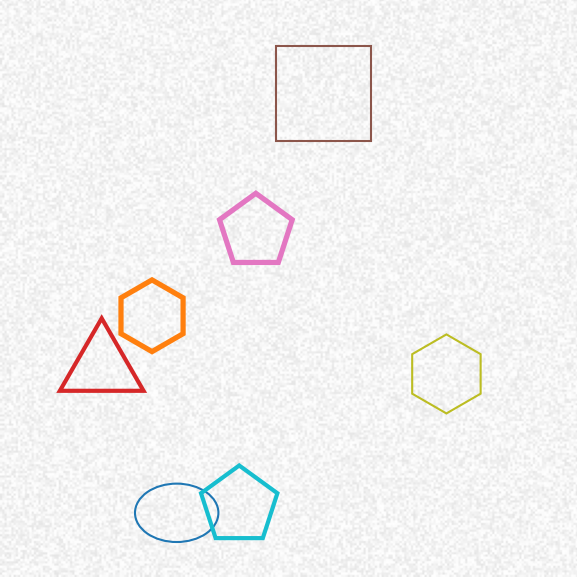[{"shape": "oval", "thickness": 1, "radius": 0.36, "center": [0.306, 0.111]}, {"shape": "hexagon", "thickness": 2.5, "radius": 0.31, "center": [0.263, 0.452]}, {"shape": "triangle", "thickness": 2, "radius": 0.42, "center": [0.176, 0.364]}, {"shape": "square", "thickness": 1, "radius": 0.41, "center": [0.56, 0.837]}, {"shape": "pentagon", "thickness": 2.5, "radius": 0.33, "center": [0.443, 0.598]}, {"shape": "hexagon", "thickness": 1, "radius": 0.34, "center": [0.773, 0.352]}, {"shape": "pentagon", "thickness": 2, "radius": 0.35, "center": [0.414, 0.124]}]